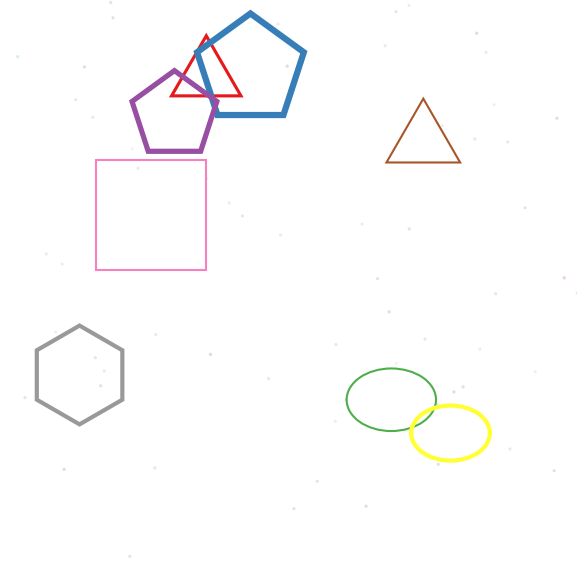[{"shape": "triangle", "thickness": 1.5, "radius": 0.35, "center": [0.357, 0.868]}, {"shape": "pentagon", "thickness": 3, "radius": 0.49, "center": [0.434, 0.879]}, {"shape": "oval", "thickness": 1, "radius": 0.39, "center": [0.678, 0.307]}, {"shape": "pentagon", "thickness": 2.5, "radius": 0.39, "center": [0.302, 0.8]}, {"shape": "oval", "thickness": 2, "radius": 0.34, "center": [0.78, 0.249]}, {"shape": "triangle", "thickness": 1, "radius": 0.37, "center": [0.733, 0.755]}, {"shape": "square", "thickness": 1, "radius": 0.48, "center": [0.262, 0.627]}, {"shape": "hexagon", "thickness": 2, "radius": 0.43, "center": [0.138, 0.35]}]